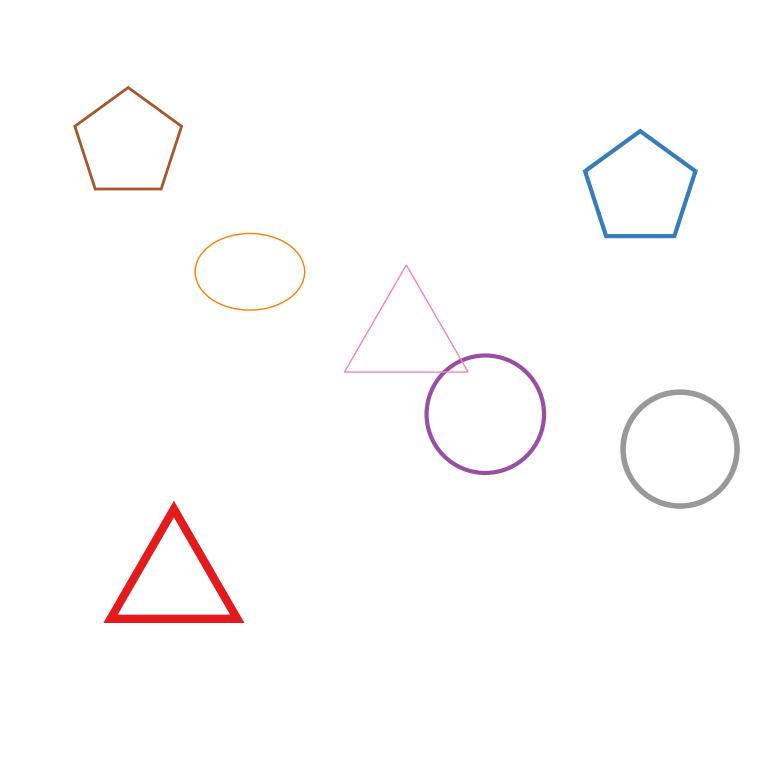[{"shape": "triangle", "thickness": 3, "radius": 0.48, "center": [0.226, 0.244]}, {"shape": "pentagon", "thickness": 1.5, "radius": 0.38, "center": [0.831, 0.754]}, {"shape": "circle", "thickness": 1.5, "radius": 0.38, "center": [0.63, 0.462]}, {"shape": "oval", "thickness": 0.5, "radius": 0.36, "center": [0.325, 0.647]}, {"shape": "pentagon", "thickness": 1, "radius": 0.36, "center": [0.166, 0.813]}, {"shape": "triangle", "thickness": 0.5, "radius": 0.46, "center": [0.528, 0.563]}, {"shape": "circle", "thickness": 2, "radius": 0.37, "center": [0.883, 0.417]}]